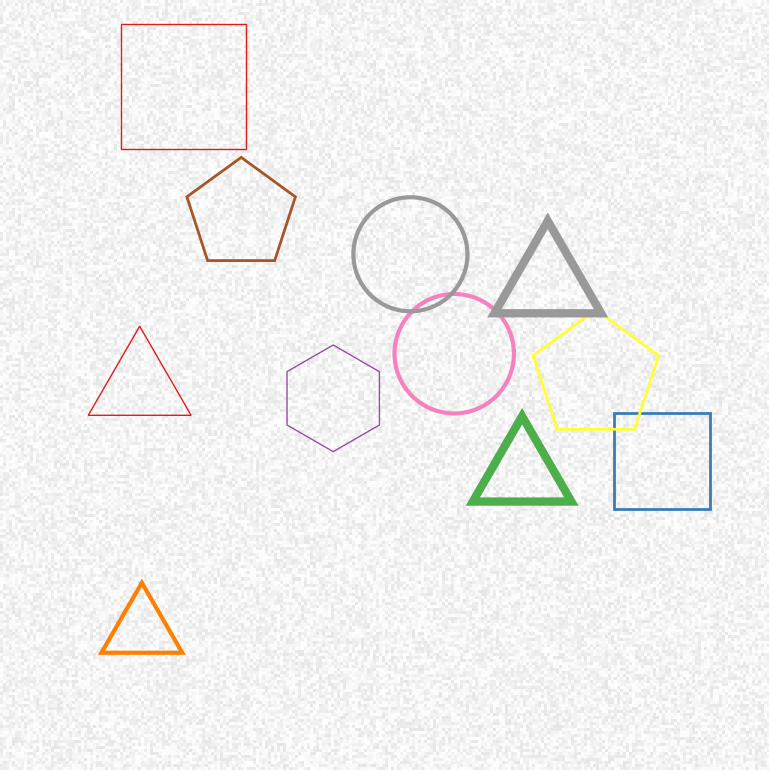[{"shape": "triangle", "thickness": 0.5, "radius": 0.39, "center": [0.181, 0.499]}, {"shape": "square", "thickness": 0.5, "radius": 0.41, "center": [0.239, 0.888]}, {"shape": "square", "thickness": 1, "radius": 0.31, "center": [0.86, 0.401]}, {"shape": "triangle", "thickness": 3, "radius": 0.37, "center": [0.678, 0.386]}, {"shape": "hexagon", "thickness": 0.5, "radius": 0.35, "center": [0.433, 0.483]}, {"shape": "triangle", "thickness": 1.5, "radius": 0.3, "center": [0.184, 0.183]}, {"shape": "pentagon", "thickness": 1, "radius": 0.43, "center": [0.774, 0.512]}, {"shape": "pentagon", "thickness": 1, "radius": 0.37, "center": [0.313, 0.722]}, {"shape": "circle", "thickness": 1.5, "radius": 0.39, "center": [0.59, 0.541]}, {"shape": "triangle", "thickness": 3, "radius": 0.4, "center": [0.711, 0.633]}, {"shape": "circle", "thickness": 1.5, "radius": 0.37, "center": [0.533, 0.67]}]